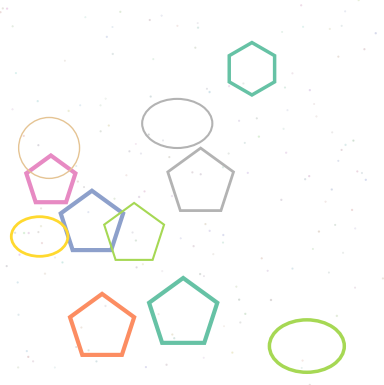[{"shape": "pentagon", "thickness": 3, "radius": 0.47, "center": [0.476, 0.185]}, {"shape": "hexagon", "thickness": 2.5, "radius": 0.34, "center": [0.654, 0.821]}, {"shape": "pentagon", "thickness": 3, "radius": 0.44, "center": [0.265, 0.149]}, {"shape": "pentagon", "thickness": 3, "radius": 0.43, "center": [0.239, 0.419]}, {"shape": "pentagon", "thickness": 3, "radius": 0.34, "center": [0.132, 0.529]}, {"shape": "pentagon", "thickness": 1.5, "radius": 0.41, "center": [0.348, 0.391]}, {"shape": "oval", "thickness": 2.5, "radius": 0.49, "center": [0.797, 0.101]}, {"shape": "oval", "thickness": 2, "radius": 0.37, "center": [0.103, 0.386]}, {"shape": "circle", "thickness": 1, "radius": 0.4, "center": [0.128, 0.616]}, {"shape": "pentagon", "thickness": 2, "radius": 0.45, "center": [0.521, 0.526]}, {"shape": "oval", "thickness": 1.5, "radius": 0.46, "center": [0.46, 0.679]}]